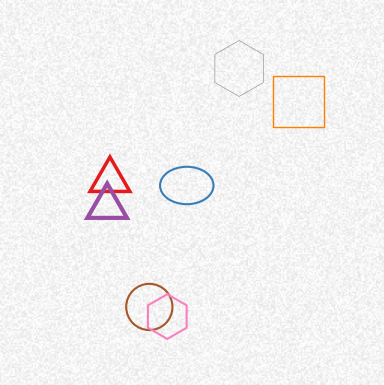[{"shape": "triangle", "thickness": 2.5, "radius": 0.3, "center": [0.286, 0.533]}, {"shape": "oval", "thickness": 1.5, "radius": 0.35, "center": [0.485, 0.518]}, {"shape": "triangle", "thickness": 3, "radius": 0.3, "center": [0.278, 0.464]}, {"shape": "square", "thickness": 1, "radius": 0.33, "center": [0.775, 0.737]}, {"shape": "circle", "thickness": 1.5, "radius": 0.3, "center": [0.388, 0.203]}, {"shape": "hexagon", "thickness": 1.5, "radius": 0.29, "center": [0.435, 0.178]}, {"shape": "hexagon", "thickness": 0.5, "radius": 0.36, "center": [0.621, 0.822]}]